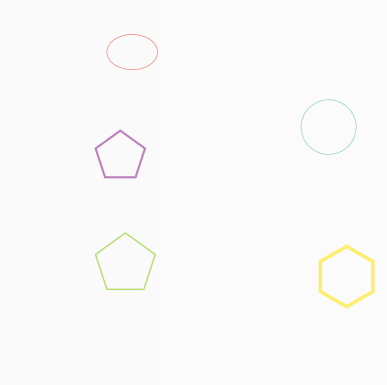[{"shape": "circle", "thickness": 0.5, "radius": 0.36, "center": [0.848, 0.67]}, {"shape": "oval", "thickness": 0.5, "radius": 0.33, "center": [0.341, 0.865]}, {"shape": "pentagon", "thickness": 1, "radius": 0.4, "center": [0.323, 0.314]}, {"shape": "pentagon", "thickness": 1.5, "radius": 0.33, "center": [0.31, 0.594]}, {"shape": "hexagon", "thickness": 2.5, "radius": 0.39, "center": [0.894, 0.282]}]